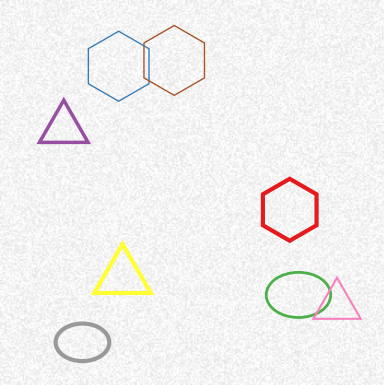[{"shape": "hexagon", "thickness": 3, "radius": 0.4, "center": [0.753, 0.455]}, {"shape": "hexagon", "thickness": 1, "radius": 0.45, "center": [0.308, 0.828]}, {"shape": "oval", "thickness": 2, "radius": 0.42, "center": [0.775, 0.234]}, {"shape": "triangle", "thickness": 2.5, "radius": 0.37, "center": [0.166, 0.667]}, {"shape": "triangle", "thickness": 3, "radius": 0.42, "center": [0.318, 0.281]}, {"shape": "hexagon", "thickness": 1, "radius": 0.45, "center": [0.453, 0.843]}, {"shape": "triangle", "thickness": 1.5, "radius": 0.36, "center": [0.875, 0.207]}, {"shape": "oval", "thickness": 3, "radius": 0.35, "center": [0.214, 0.111]}]